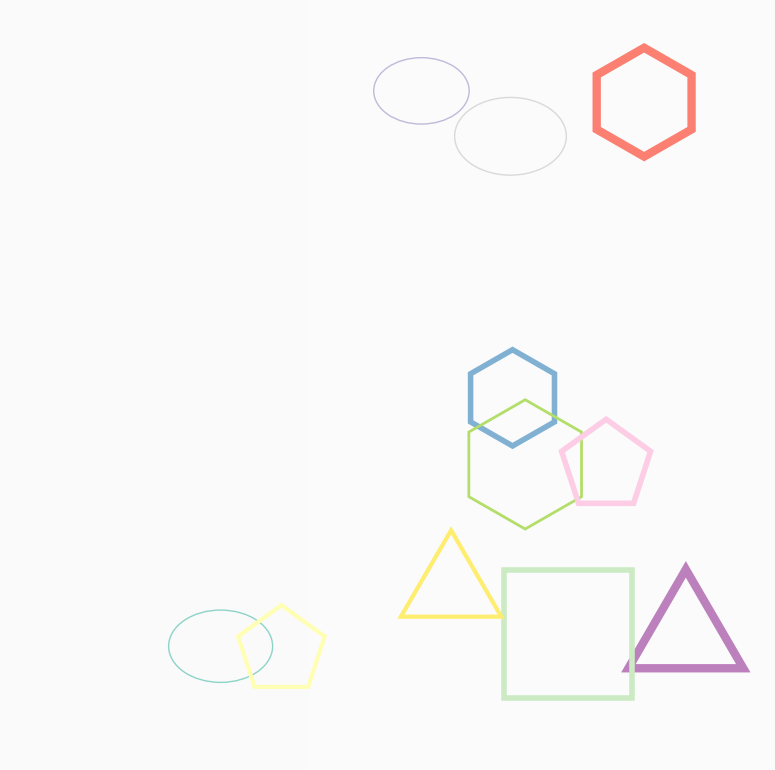[{"shape": "oval", "thickness": 0.5, "radius": 0.34, "center": [0.285, 0.161]}, {"shape": "pentagon", "thickness": 1.5, "radius": 0.29, "center": [0.363, 0.155]}, {"shape": "oval", "thickness": 0.5, "radius": 0.31, "center": [0.544, 0.882]}, {"shape": "hexagon", "thickness": 3, "radius": 0.35, "center": [0.831, 0.867]}, {"shape": "hexagon", "thickness": 2, "radius": 0.31, "center": [0.661, 0.483]}, {"shape": "hexagon", "thickness": 1, "radius": 0.42, "center": [0.678, 0.397]}, {"shape": "pentagon", "thickness": 2, "radius": 0.3, "center": [0.782, 0.395]}, {"shape": "oval", "thickness": 0.5, "radius": 0.36, "center": [0.659, 0.823]}, {"shape": "triangle", "thickness": 3, "radius": 0.43, "center": [0.885, 0.175]}, {"shape": "square", "thickness": 2, "radius": 0.42, "center": [0.733, 0.177]}, {"shape": "triangle", "thickness": 1.5, "radius": 0.37, "center": [0.582, 0.237]}]